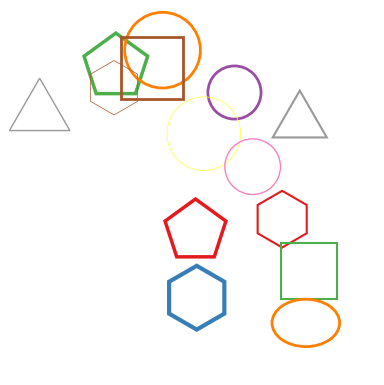[{"shape": "pentagon", "thickness": 2.5, "radius": 0.42, "center": [0.508, 0.4]}, {"shape": "hexagon", "thickness": 1.5, "radius": 0.37, "center": [0.733, 0.431]}, {"shape": "hexagon", "thickness": 3, "radius": 0.41, "center": [0.511, 0.227]}, {"shape": "square", "thickness": 1.5, "radius": 0.36, "center": [0.802, 0.296]}, {"shape": "pentagon", "thickness": 2.5, "radius": 0.43, "center": [0.301, 0.827]}, {"shape": "circle", "thickness": 2, "radius": 0.34, "center": [0.609, 0.76]}, {"shape": "oval", "thickness": 2, "radius": 0.44, "center": [0.794, 0.161]}, {"shape": "circle", "thickness": 2, "radius": 0.49, "center": [0.422, 0.87]}, {"shape": "circle", "thickness": 0.5, "radius": 0.48, "center": [0.529, 0.653]}, {"shape": "square", "thickness": 2, "radius": 0.4, "center": [0.395, 0.823]}, {"shape": "hexagon", "thickness": 0.5, "radius": 0.35, "center": [0.296, 0.772]}, {"shape": "circle", "thickness": 1, "radius": 0.36, "center": [0.656, 0.567]}, {"shape": "triangle", "thickness": 1, "radius": 0.45, "center": [0.103, 0.706]}, {"shape": "triangle", "thickness": 1.5, "radius": 0.41, "center": [0.779, 0.684]}]